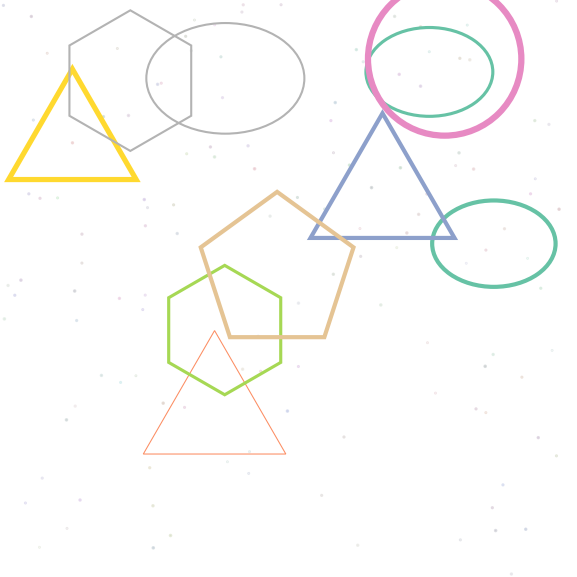[{"shape": "oval", "thickness": 2, "radius": 0.53, "center": [0.855, 0.577]}, {"shape": "oval", "thickness": 1.5, "radius": 0.55, "center": [0.744, 0.875]}, {"shape": "triangle", "thickness": 0.5, "radius": 0.71, "center": [0.372, 0.284]}, {"shape": "triangle", "thickness": 2, "radius": 0.72, "center": [0.662, 0.659]}, {"shape": "circle", "thickness": 3, "radius": 0.66, "center": [0.77, 0.897]}, {"shape": "hexagon", "thickness": 1.5, "radius": 0.56, "center": [0.389, 0.428]}, {"shape": "triangle", "thickness": 2.5, "radius": 0.64, "center": [0.125, 0.752]}, {"shape": "pentagon", "thickness": 2, "radius": 0.7, "center": [0.48, 0.528]}, {"shape": "hexagon", "thickness": 1, "radius": 0.61, "center": [0.226, 0.86]}, {"shape": "oval", "thickness": 1, "radius": 0.68, "center": [0.39, 0.863]}]